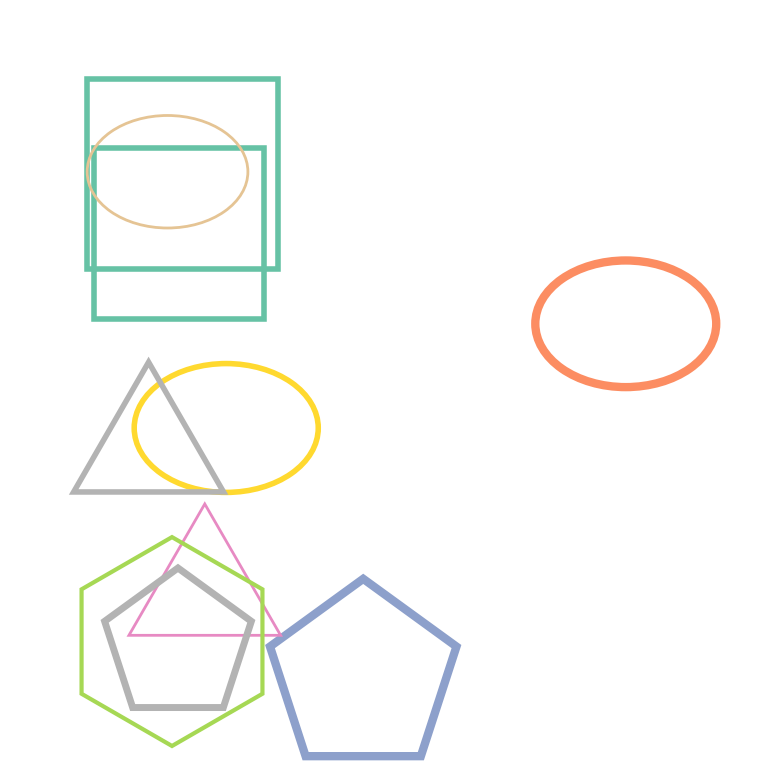[{"shape": "square", "thickness": 2, "radius": 0.55, "center": [0.232, 0.696]}, {"shape": "square", "thickness": 2, "radius": 0.62, "center": [0.237, 0.774]}, {"shape": "oval", "thickness": 3, "radius": 0.59, "center": [0.813, 0.579]}, {"shape": "pentagon", "thickness": 3, "radius": 0.64, "center": [0.472, 0.121]}, {"shape": "triangle", "thickness": 1, "radius": 0.57, "center": [0.266, 0.232]}, {"shape": "hexagon", "thickness": 1.5, "radius": 0.68, "center": [0.223, 0.167]}, {"shape": "oval", "thickness": 2, "radius": 0.6, "center": [0.294, 0.444]}, {"shape": "oval", "thickness": 1, "radius": 0.52, "center": [0.218, 0.777]}, {"shape": "triangle", "thickness": 2, "radius": 0.56, "center": [0.193, 0.417]}, {"shape": "pentagon", "thickness": 2.5, "radius": 0.5, "center": [0.231, 0.162]}]